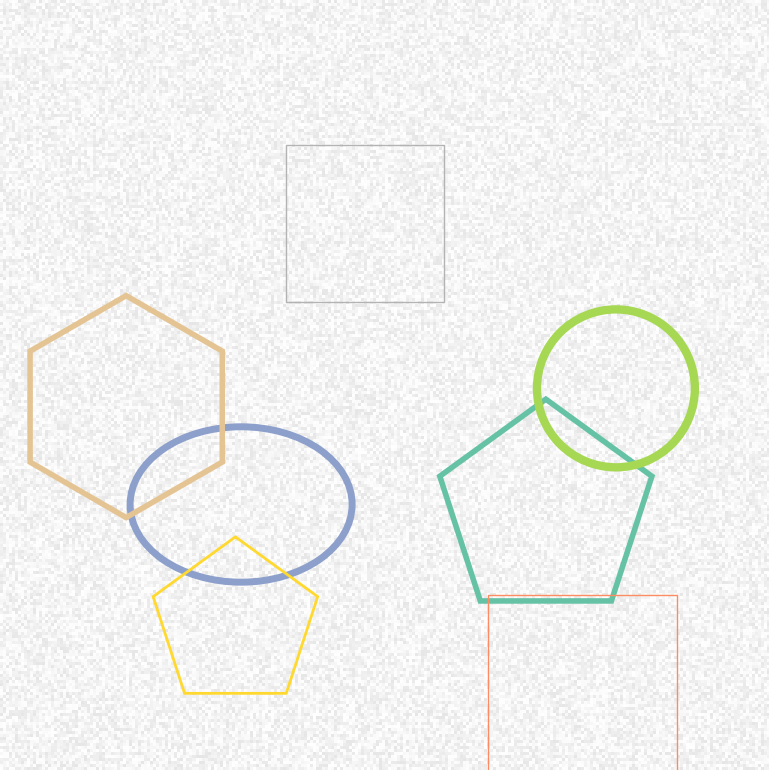[{"shape": "pentagon", "thickness": 2, "radius": 0.72, "center": [0.709, 0.337]}, {"shape": "square", "thickness": 0.5, "radius": 0.61, "center": [0.756, 0.105]}, {"shape": "oval", "thickness": 2.5, "radius": 0.72, "center": [0.313, 0.345]}, {"shape": "circle", "thickness": 3, "radius": 0.51, "center": [0.8, 0.496]}, {"shape": "pentagon", "thickness": 1, "radius": 0.56, "center": [0.306, 0.19]}, {"shape": "hexagon", "thickness": 2, "radius": 0.72, "center": [0.164, 0.472]}, {"shape": "square", "thickness": 0.5, "radius": 0.51, "center": [0.474, 0.71]}]